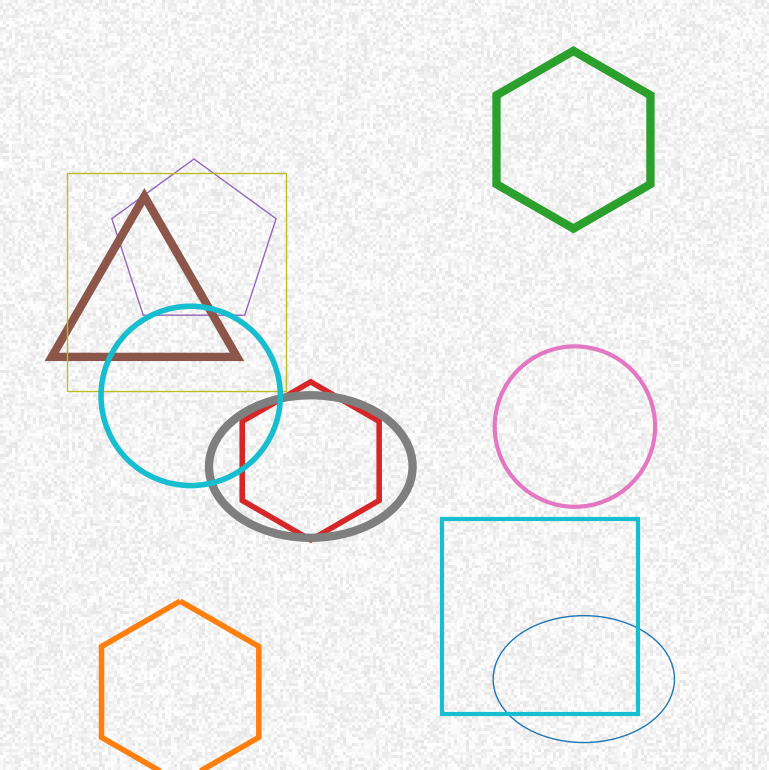[{"shape": "oval", "thickness": 0.5, "radius": 0.59, "center": [0.758, 0.118]}, {"shape": "hexagon", "thickness": 2, "radius": 0.59, "center": [0.234, 0.101]}, {"shape": "hexagon", "thickness": 3, "radius": 0.58, "center": [0.745, 0.819]}, {"shape": "hexagon", "thickness": 2, "radius": 0.51, "center": [0.403, 0.401]}, {"shape": "pentagon", "thickness": 0.5, "radius": 0.56, "center": [0.252, 0.681]}, {"shape": "triangle", "thickness": 3, "radius": 0.69, "center": [0.188, 0.606]}, {"shape": "circle", "thickness": 1.5, "radius": 0.52, "center": [0.747, 0.446]}, {"shape": "oval", "thickness": 3, "radius": 0.66, "center": [0.404, 0.394]}, {"shape": "square", "thickness": 0.5, "radius": 0.71, "center": [0.229, 0.634]}, {"shape": "circle", "thickness": 2, "radius": 0.58, "center": [0.248, 0.486]}, {"shape": "square", "thickness": 1.5, "radius": 0.63, "center": [0.701, 0.199]}]